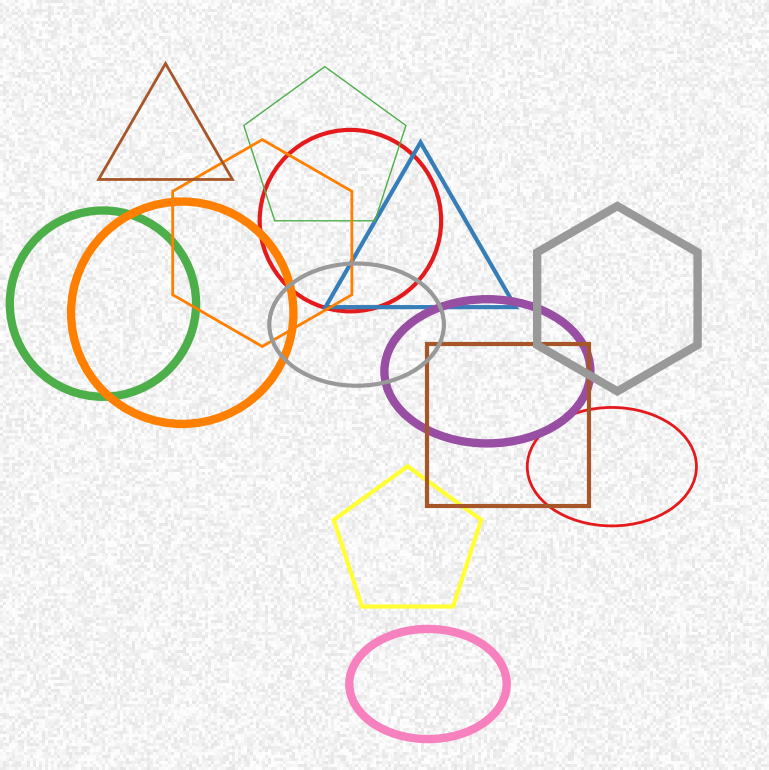[{"shape": "oval", "thickness": 1, "radius": 0.55, "center": [0.795, 0.394]}, {"shape": "circle", "thickness": 1.5, "radius": 0.59, "center": [0.455, 0.713]}, {"shape": "triangle", "thickness": 1.5, "radius": 0.71, "center": [0.546, 0.672]}, {"shape": "pentagon", "thickness": 0.5, "radius": 0.55, "center": [0.422, 0.803]}, {"shape": "circle", "thickness": 3, "radius": 0.6, "center": [0.134, 0.606]}, {"shape": "oval", "thickness": 3, "radius": 0.67, "center": [0.633, 0.518]}, {"shape": "hexagon", "thickness": 1, "radius": 0.67, "center": [0.341, 0.684]}, {"shape": "circle", "thickness": 3, "radius": 0.72, "center": [0.237, 0.594]}, {"shape": "pentagon", "thickness": 1.5, "radius": 0.5, "center": [0.529, 0.294]}, {"shape": "square", "thickness": 1.5, "radius": 0.53, "center": [0.66, 0.449]}, {"shape": "triangle", "thickness": 1, "radius": 0.5, "center": [0.215, 0.817]}, {"shape": "oval", "thickness": 3, "radius": 0.51, "center": [0.556, 0.112]}, {"shape": "hexagon", "thickness": 3, "radius": 0.6, "center": [0.802, 0.612]}, {"shape": "oval", "thickness": 1.5, "radius": 0.57, "center": [0.463, 0.578]}]